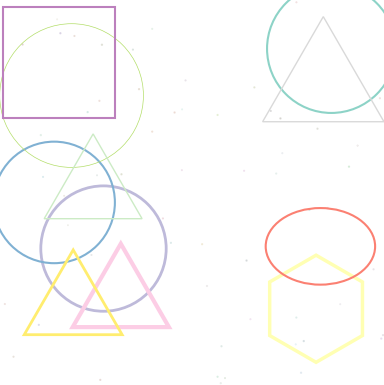[{"shape": "circle", "thickness": 1.5, "radius": 0.83, "center": [0.861, 0.874]}, {"shape": "hexagon", "thickness": 2.5, "radius": 0.7, "center": [0.821, 0.198]}, {"shape": "circle", "thickness": 2, "radius": 0.81, "center": [0.269, 0.354]}, {"shape": "oval", "thickness": 1.5, "radius": 0.71, "center": [0.832, 0.36]}, {"shape": "circle", "thickness": 1.5, "radius": 0.79, "center": [0.141, 0.474]}, {"shape": "circle", "thickness": 0.5, "radius": 0.93, "center": [0.186, 0.752]}, {"shape": "triangle", "thickness": 3, "radius": 0.72, "center": [0.314, 0.223]}, {"shape": "triangle", "thickness": 1, "radius": 0.91, "center": [0.84, 0.775]}, {"shape": "square", "thickness": 1.5, "radius": 0.72, "center": [0.153, 0.837]}, {"shape": "triangle", "thickness": 1, "radius": 0.73, "center": [0.242, 0.505]}, {"shape": "triangle", "thickness": 2, "radius": 0.73, "center": [0.19, 0.204]}]